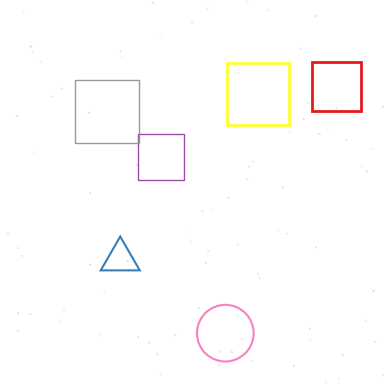[{"shape": "square", "thickness": 2, "radius": 0.32, "center": [0.874, 0.775]}, {"shape": "triangle", "thickness": 1.5, "radius": 0.29, "center": [0.312, 0.327]}, {"shape": "square", "thickness": 1, "radius": 0.3, "center": [0.418, 0.593]}, {"shape": "square", "thickness": 2, "radius": 0.4, "center": [0.67, 0.756]}, {"shape": "circle", "thickness": 1.5, "radius": 0.37, "center": [0.585, 0.135]}, {"shape": "square", "thickness": 1, "radius": 0.41, "center": [0.278, 0.71]}]